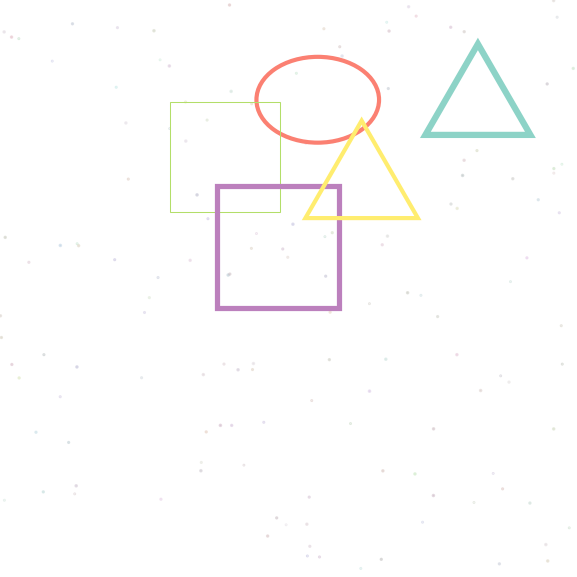[{"shape": "triangle", "thickness": 3, "radius": 0.52, "center": [0.828, 0.818]}, {"shape": "oval", "thickness": 2, "radius": 0.53, "center": [0.55, 0.826]}, {"shape": "square", "thickness": 0.5, "radius": 0.48, "center": [0.389, 0.727]}, {"shape": "square", "thickness": 2.5, "radius": 0.53, "center": [0.481, 0.572]}, {"shape": "triangle", "thickness": 2, "radius": 0.56, "center": [0.626, 0.678]}]